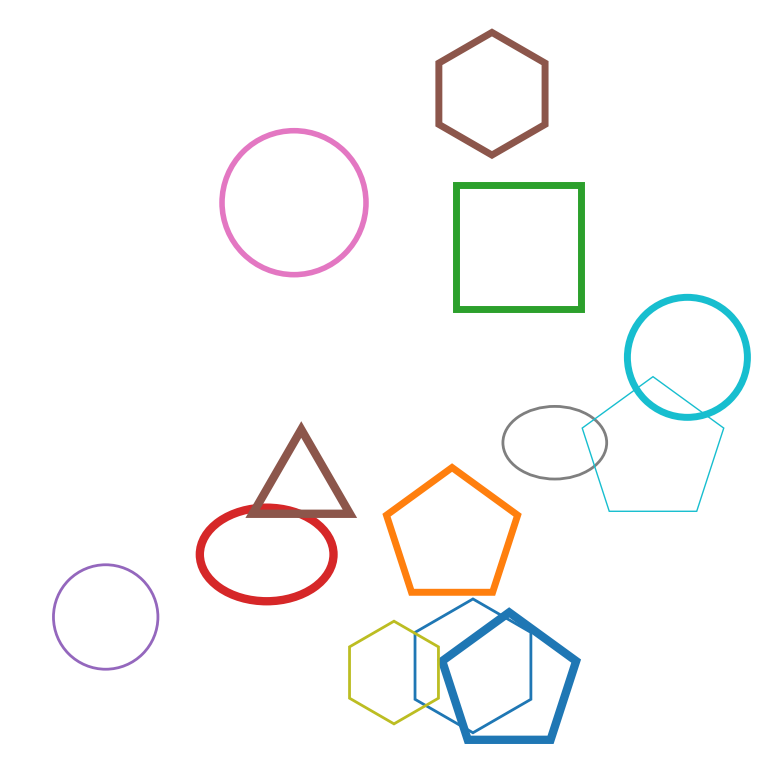[{"shape": "pentagon", "thickness": 3, "radius": 0.46, "center": [0.661, 0.113]}, {"shape": "hexagon", "thickness": 1, "radius": 0.43, "center": [0.614, 0.135]}, {"shape": "pentagon", "thickness": 2.5, "radius": 0.45, "center": [0.587, 0.303]}, {"shape": "square", "thickness": 2.5, "radius": 0.41, "center": [0.674, 0.679]}, {"shape": "oval", "thickness": 3, "radius": 0.43, "center": [0.346, 0.28]}, {"shape": "circle", "thickness": 1, "radius": 0.34, "center": [0.137, 0.199]}, {"shape": "triangle", "thickness": 3, "radius": 0.36, "center": [0.391, 0.369]}, {"shape": "hexagon", "thickness": 2.5, "radius": 0.4, "center": [0.639, 0.878]}, {"shape": "circle", "thickness": 2, "radius": 0.47, "center": [0.382, 0.737]}, {"shape": "oval", "thickness": 1, "radius": 0.34, "center": [0.721, 0.425]}, {"shape": "hexagon", "thickness": 1, "radius": 0.33, "center": [0.512, 0.127]}, {"shape": "pentagon", "thickness": 0.5, "radius": 0.48, "center": [0.848, 0.414]}, {"shape": "circle", "thickness": 2.5, "radius": 0.39, "center": [0.893, 0.536]}]